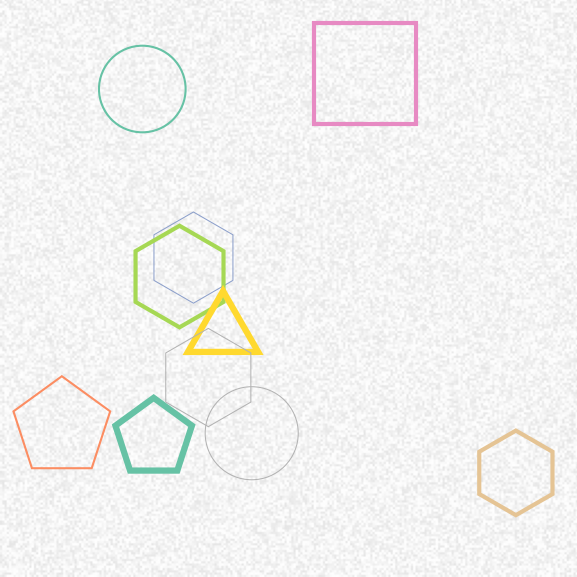[{"shape": "pentagon", "thickness": 3, "radius": 0.35, "center": [0.266, 0.241]}, {"shape": "circle", "thickness": 1, "radius": 0.37, "center": [0.246, 0.845]}, {"shape": "pentagon", "thickness": 1, "radius": 0.44, "center": [0.107, 0.26]}, {"shape": "hexagon", "thickness": 0.5, "radius": 0.39, "center": [0.335, 0.553]}, {"shape": "square", "thickness": 2, "radius": 0.44, "center": [0.632, 0.871]}, {"shape": "hexagon", "thickness": 2, "radius": 0.44, "center": [0.311, 0.52]}, {"shape": "triangle", "thickness": 3, "radius": 0.35, "center": [0.386, 0.425]}, {"shape": "hexagon", "thickness": 2, "radius": 0.37, "center": [0.893, 0.18]}, {"shape": "circle", "thickness": 0.5, "radius": 0.4, "center": [0.436, 0.249]}, {"shape": "hexagon", "thickness": 0.5, "radius": 0.43, "center": [0.361, 0.345]}]